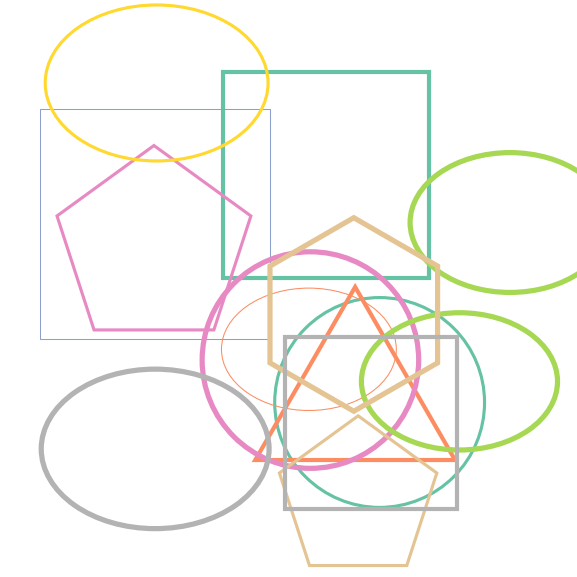[{"shape": "circle", "thickness": 1.5, "radius": 0.91, "center": [0.657, 0.302]}, {"shape": "square", "thickness": 2, "radius": 0.89, "center": [0.564, 0.697]}, {"shape": "oval", "thickness": 0.5, "radius": 0.76, "center": [0.535, 0.394]}, {"shape": "triangle", "thickness": 2, "radius": 1.0, "center": [0.615, 0.302]}, {"shape": "square", "thickness": 0.5, "radius": 0.99, "center": [0.269, 0.611]}, {"shape": "circle", "thickness": 2.5, "radius": 0.94, "center": [0.538, 0.376]}, {"shape": "pentagon", "thickness": 1.5, "radius": 0.88, "center": [0.267, 0.571]}, {"shape": "oval", "thickness": 2.5, "radius": 0.85, "center": [0.796, 0.339]}, {"shape": "oval", "thickness": 2.5, "radius": 0.86, "center": [0.883, 0.614]}, {"shape": "oval", "thickness": 1.5, "radius": 0.96, "center": [0.271, 0.855]}, {"shape": "pentagon", "thickness": 1.5, "radius": 0.72, "center": [0.62, 0.136]}, {"shape": "hexagon", "thickness": 2.5, "radius": 0.84, "center": [0.613, 0.455]}, {"shape": "square", "thickness": 2, "radius": 0.74, "center": [0.643, 0.266]}, {"shape": "oval", "thickness": 2.5, "radius": 0.99, "center": [0.269, 0.222]}]